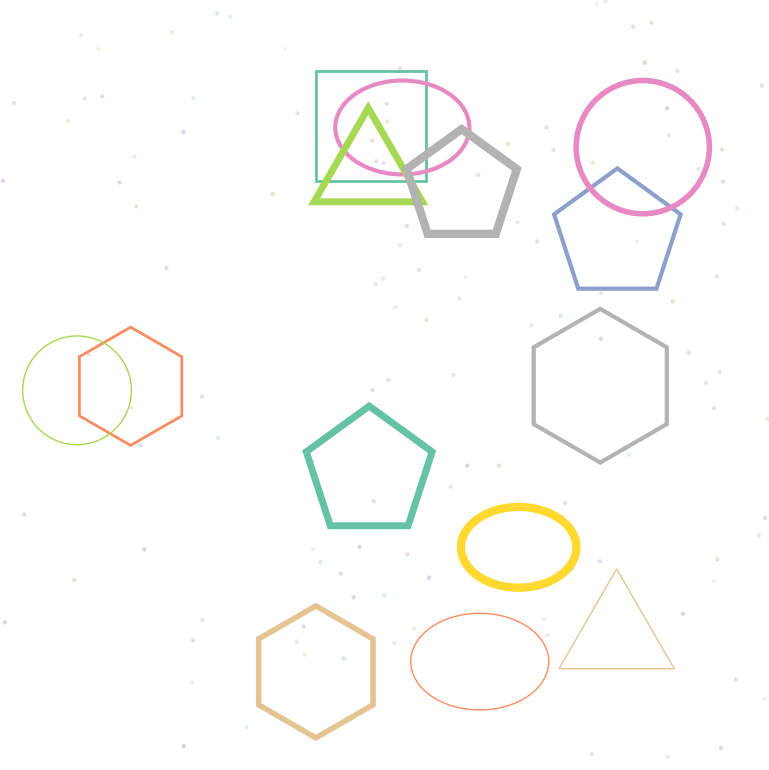[{"shape": "pentagon", "thickness": 2.5, "radius": 0.43, "center": [0.479, 0.387]}, {"shape": "square", "thickness": 1, "radius": 0.36, "center": [0.482, 0.837]}, {"shape": "hexagon", "thickness": 1, "radius": 0.38, "center": [0.17, 0.498]}, {"shape": "oval", "thickness": 0.5, "radius": 0.45, "center": [0.623, 0.141]}, {"shape": "pentagon", "thickness": 1.5, "radius": 0.43, "center": [0.802, 0.695]}, {"shape": "oval", "thickness": 1.5, "radius": 0.44, "center": [0.522, 0.834]}, {"shape": "circle", "thickness": 2, "radius": 0.43, "center": [0.835, 0.809]}, {"shape": "triangle", "thickness": 2.5, "radius": 0.41, "center": [0.478, 0.779]}, {"shape": "circle", "thickness": 0.5, "radius": 0.35, "center": [0.1, 0.493]}, {"shape": "oval", "thickness": 3, "radius": 0.37, "center": [0.674, 0.289]}, {"shape": "hexagon", "thickness": 2, "radius": 0.43, "center": [0.41, 0.127]}, {"shape": "triangle", "thickness": 0.5, "radius": 0.43, "center": [0.801, 0.175]}, {"shape": "hexagon", "thickness": 1.5, "radius": 0.5, "center": [0.78, 0.499]}, {"shape": "pentagon", "thickness": 3, "radius": 0.38, "center": [0.6, 0.757]}]